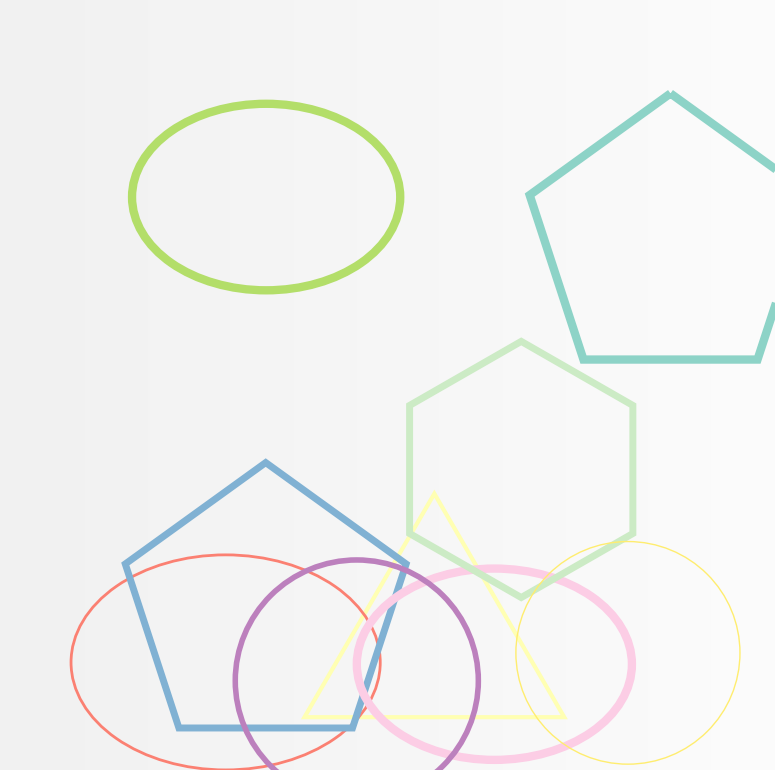[{"shape": "pentagon", "thickness": 3, "radius": 0.96, "center": [0.865, 0.688]}, {"shape": "triangle", "thickness": 1.5, "radius": 0.97, "center": [0.56, 0.165]}, {"shape": "oval", "thickness": 1, "radius": 1.0, "center": [0.291, 0.14]}, {"shape": "pentagon", "thickness": 2.5, "radius": 0.95, "center": [0.343, 0.209]}, {"shape": "oval", "thickness": 3, "radius": 0.87, "center": [0.343, 0.744]}, {"shape": "oval", "thickness": 3, "radius": 0.89, "center": [0.638, 0.137]}, {"shape": "circle", "thickness": 2, "radius": 0.78, "center": [0.46, 0.116]}, {"shape": "hexagon", "thickness": 2.5, "radius": 0.83, "center": [0.673, 0.39]}, {"shape": "circle", "thickness": 0.5, "radius": 0.72, "center": [0.81, 0.152]}]